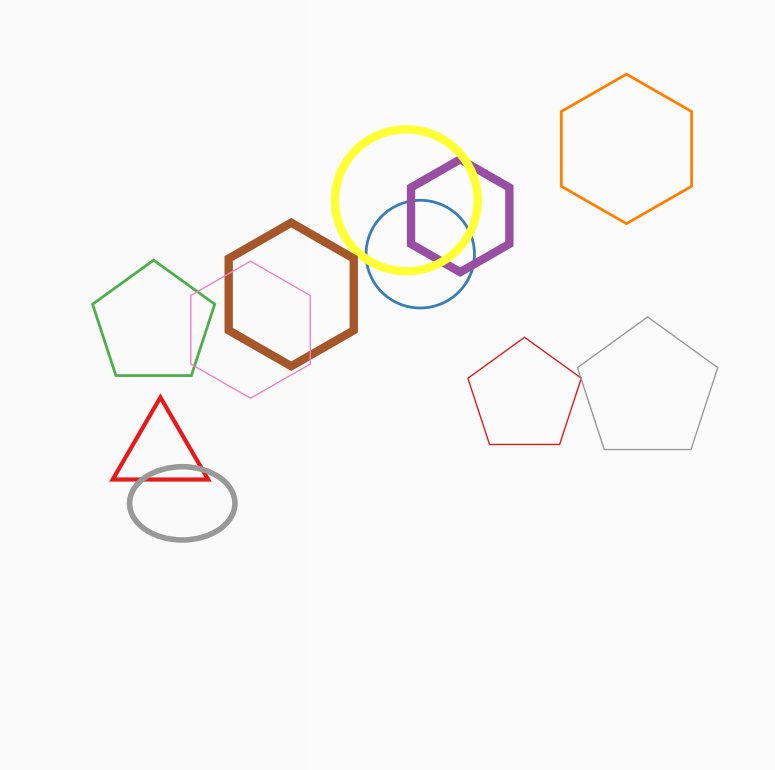[{"shape": "pentagon", "thickness": 0.5, "radius": 0.38, "center": [0.677, 0.485]}, {"shape": "triangle", "thickness": 1.5, "radius": 0.36, "center": [0.207, 0.413]}, {"shape": "circle", "thickness": 1, "radius": 0.35, "center": [0.542, 0.67]}, {"shape": "pentagon", "thickness": 1, "radius": 0.41, "center": [0.198, 0.579]}, {"shape": "hexagon", "thickness": 3, "radius": 0.37, "center": [0.594, 0.72]}, {"shape": "hexagon", "thickness": 1, "radius": 0.49, "center": [0.808, 0.807]}, {"shape": "circle", "thickness": 3, "radius": 0.46, "center": [0.524, 0.74]}, {"shape": "hexagon", "thickness": 3, "radius": 0.47, "center": [0.376, 0.618]}, {"shape": "hexagon", "thickness": 0.5, "radius": 0.45, "center": [0.323, 0.572]}, {"shape": "oval", "thickness": 2, "radius": 0.34, "center": [0.235, 0.346]}, {"shape": "pentagon", "thickness": 0.5, "radius": 0.48, "center": [0.836, 0.493]}]